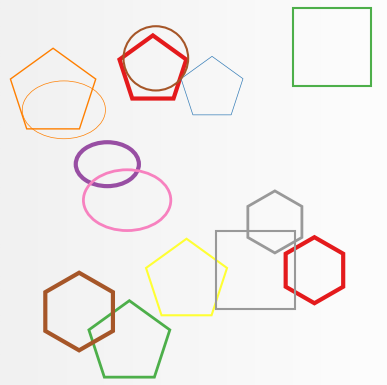[{"shape": "hexagon", "thickness": 3, "radius": 0.43, "center": [0.811, 0.298]}, {"shape": "pentagon", "thickness": 3, "radius": 0.45, "center": [0.395, 0.817]}, {"shape": "pentagon", "thickness": 0.5, "radius": 0.42, "center": [0.547, 0.77]}, {"shape": "pentagon", "thickness": 2, "radius": 0.55, "center": [0.334, 0.109]}, {"shape": "square", "thickness": 1.5, "radius": 0.5, "center": [0.856, 0.878]}, {"shape": "oval", "thickness": 3, "radius": 0.41, "center": [0.277, 0.574]}, {"shape": "pentagon", "thickness": 1, "radius": 0.58, "center": [0.137, 0.759]}, {"shape": "oval", "thickness": 0.5, "radius": 0.54, "center": [0.165, 0.715]}, {"shape": "pentagon", "thickness": 1.5, "radius": 0.55, "center": [0.481, 0.27]}, {"shape": "circle", "thickness": 1.5, "radius": 0.42, "center": [0.402, 0.848]}, {"shape": "hexagon", "thickness": 3, "radius": 0.5, "center": [0.204, 0.191]}, {"shape": "oval", "thickness": 2, "radius": 0.56, "center": [0.328, 0.48]}, {"shape": "hexagon", "thickness": 2, "radius": 0.4, "center": [0.709, 0.424]}, {"shape": "square", "thickness": 1.5, "radius": 0.51, "center": [0.66, 0.299]}]